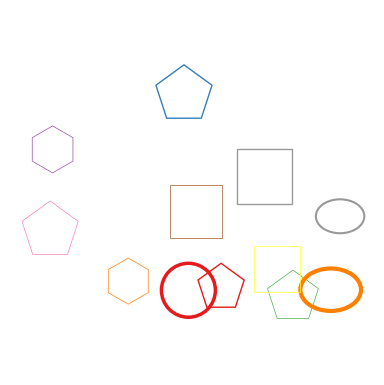[{"shape": "circle", "thickness": 2.5, "radius": 0.35, "center": [0.489, 0.246]}, {"shape": "pentagon", "thickness": 1, "radius": 0.32, "center": [0.574, 0.253]}, {"shape": "pentagon", "thickness": 1, "radius": 0.38, "center": [0.478, 0.755]}, {"shape": "pentagon", "thickness": 0.5, "radius": 0.35, "center": [0.761, 0.229]}, {"shape": "hexagon", "thickness": 0.5, "radius": 0.31, "center": [0.137, 0.612]}, {"shape": "hexagon", "thickness": 0.5, "radius": 0.3, "center": [0.333, 0.27]}, {"shape": "oval", "thickness": 3, "radius": 0.39, "center": [0.859, 0.248]}, {"shape": "square", "thickness": 0.5, "radius": 0.3, "center": [0.719, 0.301]}, {"shape": "square", "thickness": 0.5, "radius": 0.34, "center": [0.509, 0.451]}, {"shape": "pentagon", "thickness": 0.5, "radius": 0.38, "center": [0.13, 0.401]}, {"shape": "oval", "thickness": 1.5, "radius": 0.31, "center": [0.883, 0.438]}, {"shape": "square", "thickness": 1, "radius": 0.36, "center": [0.686, 0.542]}]